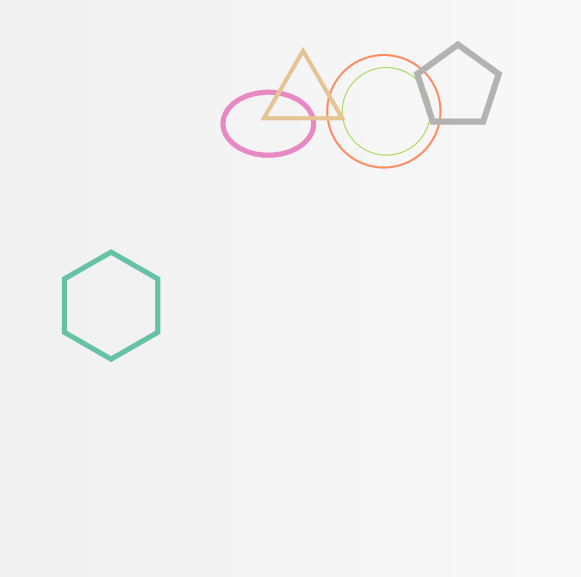[{"shape": "hexagon", "thickness": 2.5, "radius": 0.46, "center": [0.191, 0.47]}, {"shape": "circle", "thickness": 1, "radius": 0.49, "center": [0.66, 0.806]}, {"shape": "oval", "thickness": 2.5, "radius": 0.39, "center": [0.462, 0.785]}, {"shape": "circle", "thickness": 0.5, "radius": 0.38, "center": [0.665, 0.806]}, {"shape": "triangle", "thickness": 2, "radius": 0.39, "center": [0.521, 0.833]}, {"shape": "pentagon", "thickness": 3, "radius": 0.37, "center": [0.788, 0.848]}]